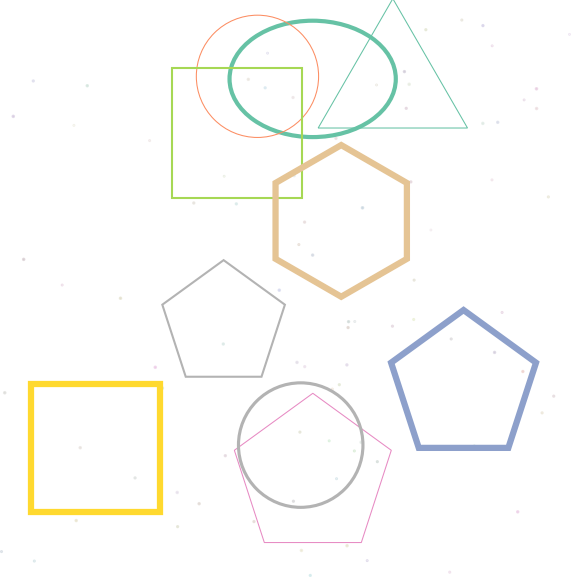[{"shape": "oval", "thickness": 2, "radius": 0.72, "center": [0.541, 0.863]}, {"shape": "triangle", "thickness": 0.5, "radius": 0.75, "center": [0.68, 0.852]}, {"shape": "circle", "thickness": 0.5, "radius": 0.53, "center": [0.446, 0.867]}, {"shape": "pentagon", "thickness": 3, "radius": 0.66, "center": [0.803, 0.33]}, {"shape": "pentagon", "thickness": 0.5, "radius": 0.71, "center": [0.542, 0.175]}, {"shape": "square", "thickness": 1, "radius": 0.56, "center": [0.411, 0.769]}, {"shape": "square", "thickness": 3, "radius": 0.56, "center": [0.165, 0.223]}, {"shape": "hexagon", "thickness": 3, "radius": 0.66, "center": [0.591, 0.617]}, {"shape": "pentagon", "thickness": 1, "radius": 0.56, "center": [0.387, 0.437]}, {"shape": "circle", "thickness": 1.5, "radius": 0.54, "center": [0.521, 0.228]}]